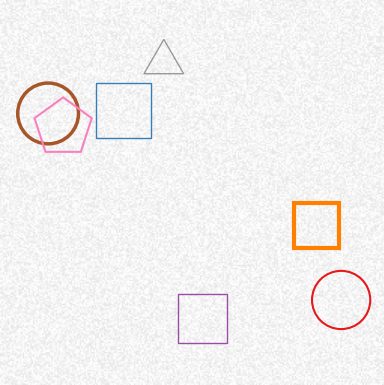[{"shape": "circle", "thickness": 1.5, "radius": 0.38, "center": [0.886, 0.221]}, {"shape": "square", "thickness": 1, "radius": 0.35, "center": [0.321, 0.713]}, {"shape": "square", "thickness": 1, "radius": 0.32, "center": [0.527, 0.173]}, {"shape": "square", "thickness": 3, "radius": 0.29, "center": [0.823, 0.414]}, {"shape": "circle", "thickness": 2.5, "radius": 0.39, "center": [0.125, 0.705]}, {"shape": "pentagon", "thickness": 1.5, "radius": 0.39, "center": [0.164, 0.669]}, {"shape": "triangle", "thickness": 1, "radius": 0.3, "center": [0.425, 0.838]}]